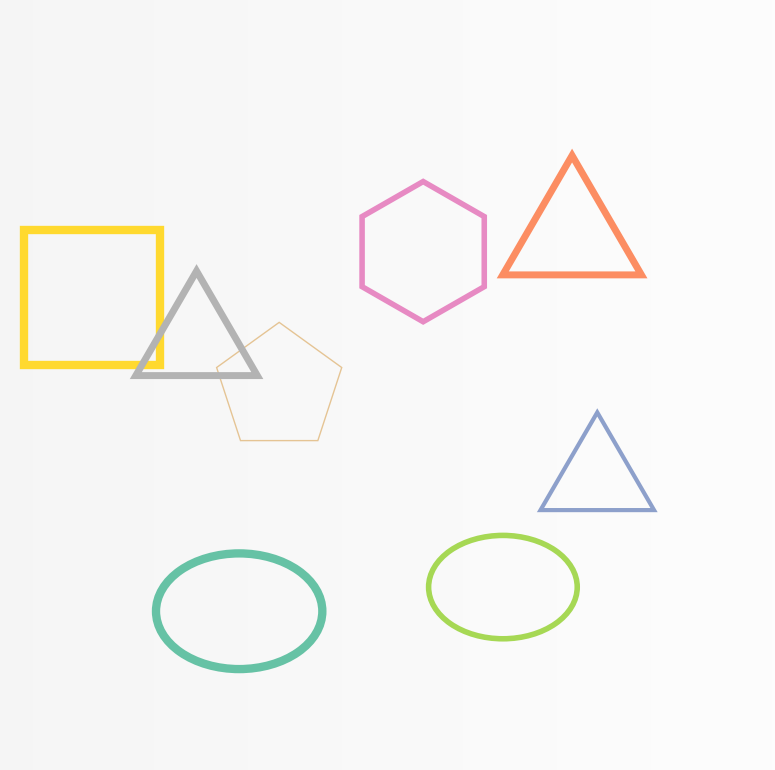[{"shape": "oval", "thickness": 3, "radius": 0.54, "center": [0.309, 0.206]}, {"shape": "triangle", "thickness": 2.5, "radius": 0.52, "center": [0.738, 0.695]}, {"shape": "triangle", "thickness": 1.5, "radius": 0.42, "center": [0.771, 0.38]}, {"shape": "hexagon", "thickness": 2, "radius": 0.46, "center": [0.546, 0.673]}, {"shape": "oval", "thickness": 2, "radius": 0.48, "center": [0.649, 0.238]}, {"shape": "square", "thickness": 3, "radius": 0.44, "center": [0.119, 0.614]}, {"shape": "pentagon", "thickness": 0.5, "radius": 0.42, "center": [0.36, 0.496]}, {"shape": "triangle", "thickness": 2.5, "radius": 0.45, "center": [0.254, 0.557]}]